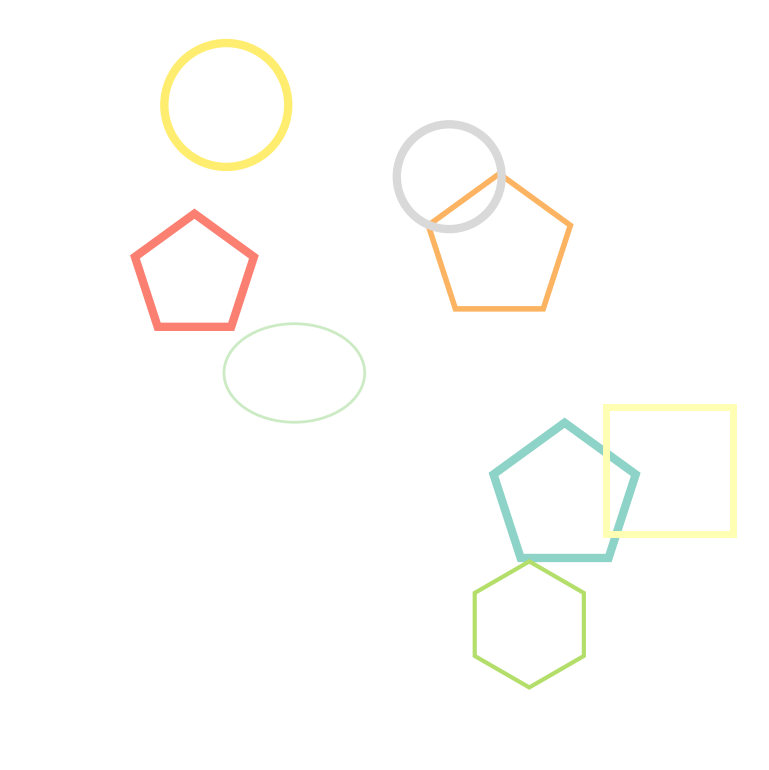[{"shape": "pentagon", "thickness": 3, "radius": 0.49, "center": [0.733, 0.354]}, {"shape": "square", "thickness": 2.5, "radius": 0.41, "center": [0.869, 0.389]}, {"shape": "pentagon", "thickness": 3, "radius": 0.41, "center": [0.253, 0.641]}, {"shape": "pentagon", "thickness": 2, "radius": 0.49, "center": [0.648, 0.677]}, {"shape": "hexagon", "thickness": 1.5, "radius": 0.41, "center": [0.687, 0.189]}, {"shape": "circle", "thickness": 3, "radius": 0.34, "center": [0.583, 0.771]}, {"shape": "oval", "thickness": 1, "radius": 0.46, "center": [0.382, 0.516]}, {"shape": "circle", "thickness": 3, "radius": 0.4, "center": [0.294, 0.864]}]